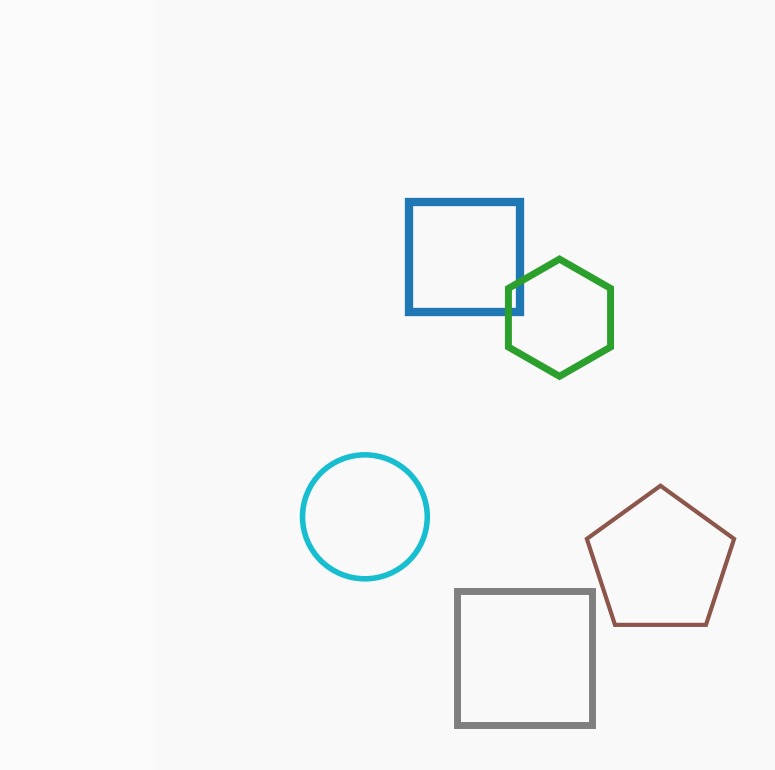[{"shape": "square", "thickness": 3, "radius": 0.36, "center": [0.6, 0.666]}, {"shape": "hexagon", "thickness": 2.5, "radius": 0.38, "center": [0.722, 0.587]}, {"shape": "pentagon", "thickness": 1.5, "radius": 0.5, "center": [0.852, 0.269]}, {"shape": "square", "thickness": 2.5, "radius": 0.44, "center": [0.677, 0.145]}, {"shape": "circle", "thickness": 2, "radius": 0.4, "center": [0.471, 0.329]}]